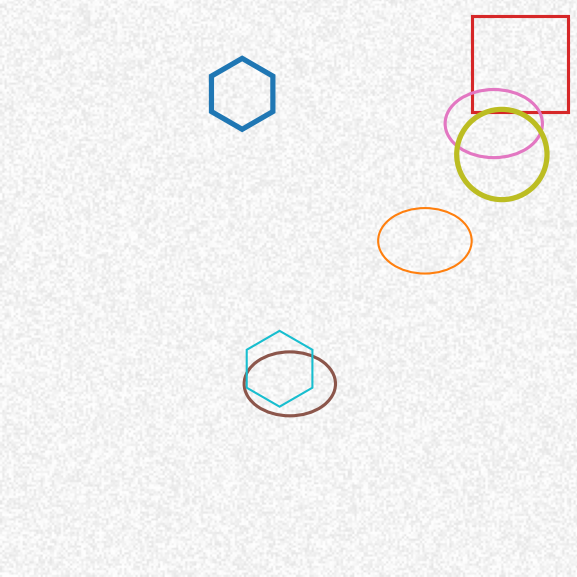[{"shape": "hexagon", "thickness": 2.5, "radius": 0.31, "center": [0.419, 0.837]}, {"shape": "oval", "thickness": 1, "radius": 0.4, "center": [0.736, 0.582]}, {"shape": "square", "thickness": 1.5, "radius": 0.42, "center": [0.9, 0.888]}, {"shape": "oval", "thickness": 1.5, "radius": 0.4, "center": [0.502, 0.334]}, {"shape": "oval", "thickness": 1.5, "radius": 0.42, "center": [0.855, 0.785]}, {"shape": "circle", "thickness": 2.5, "radius": 0.39, "center": [0.869, 0.732]}, {"shape": "hexagon", "thickness": 1, "radius": 0.33, "center": [0.484, 0.361]}]